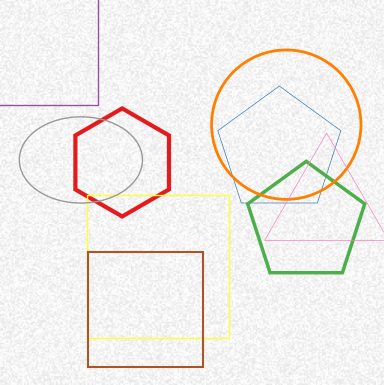[{"shape": "hexagon", "thickness": 3, "radius": 0.7, "center": [0.317, 0.578]}, {"shape": "pentagon", "thickness": 0.5, "radius": 0.84, "center": [0.726, 0.609]}, {"shape": "pentagon", "thickness": 2.5, "radius": 0.8, "center": [0.795, 0.421]}, {"shape": "square", "thickness": 1, "radius": 0.72, "center": [0.11, 0.873]}, {"shape": "circle", "thickness": 2, "radius": 0.97, "center": [0.744, 0.676]}, {"shape": "square", "thickness": 1, "radius": 0.93, "center": [0.411, 0.307]}, {"shape": "square", "thickness": 1.5, "radius": 0.75, "center": [0.379, 0.197]}, {"shape": "triangle", "thickness": 0.5, "radius": 0.93, "center": [0.848, 0.468]}, {"shape": "oval", "thickness": 1, "radius": 0.8, "center": [0.21, 0.585]}]